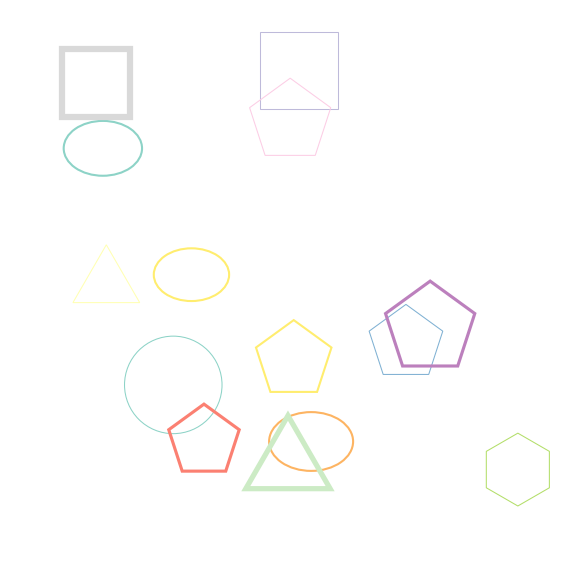[{"shape": "circle", "thickness": 0.5, "radius": 0.42, "center": [0.3, 0.333]}, {"shape": "oval", "thickness": 1, "radius": 0.34, "center": [0.178, 0.742]}, {"shape": "triangle", "thickness": 0.5, "radius": 0.33, "center": [0.184, 0.509]}, {"shape": "square", "thickness": 0.5, "radius": 0.34, "center": [0.517, 0.877]}, {"shape": "pentagon", "thickness": 1.5, "radius": 0.32, "center": [0.353, 0.235]}, {"shape": "pentagon", "thickness": 0.5, "radius": 0.34, "center": [0.703, 0.405]}, {"shape": "oval", "thickness": 1, "radius": 0.36, "center": [0.539, 0.235]}, {"shape": "hexagon", "thickness": 0.5, "radius": 0.32, "center": [0.897, 0.186]}, {"shape": "pentagon", "thickness": 0.5, "radius": 0.37, "center": [0.502, 0.79]}, {"shape": "square", "thickness": 3, "radius": 0.29, "center": [0.166, 0.856]}, {"shape": "pentagon", "thickness": 1.5, "radius": 0.41, "center": [0.745, 0.431]}, {"shape": "triangle", "thickness": 2.5, "radius": 0.42, "center": [0.499, 0.195]}, {"shape": "oval", "thickness": 1, "radius": 0.33, "center": [0.332, 0.523]}, {"shape": "pentagon", "thickness": 1, "radius": 0.34, "center": [0.509, 0.376]}]